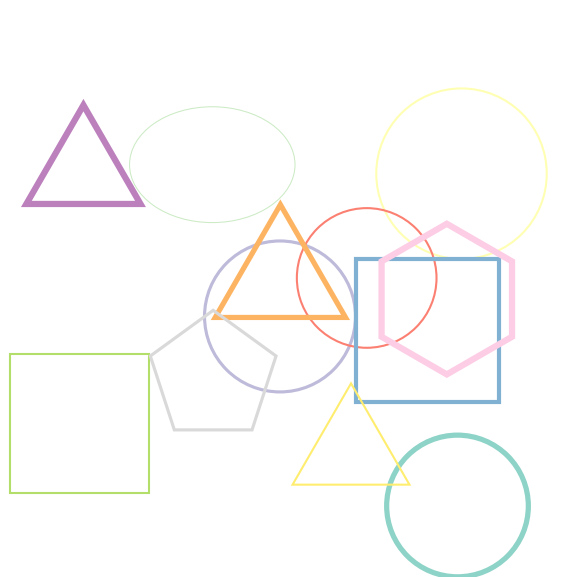[{"shape": "circle", "thickness": 2.5, "radius": 0.61, "center": [0.792, 0.123]}, {"shape": "circle", "thickness": 1, "radius": 0.74, "center": [0.799, 0.698]}, {"shape": "circle", "thickness": 1.5, "radius": 0.65, "center": [0.485, 0.451]}, {"shape": "circle", "thickness": 1, "radius": 0.6, "center": [0.635, 0.518]}, {"shape": "square", "thickness": 2, "radius": 0.62, "center": [0.74, 0.427]}, {"shape": "triangle", "thickness": 2.5, "radius": 0.65, "center": [0.486, 0.515]}, {"shape": "square", "thickness": 1, "radius": 0.6, "center": [0.138, 0.265]}, {"shape": "hexagon", "thickness": 3, "radius": 0.65, "center": [0.774, 0.481]}, {"shape": "pentagon", "thickness": 1.5, "radius": 0.57, "center": [0.369, 0.347]}, {"shape": "triangle", "thickness": 3, "radius": 0.57, "center": [0.144, 0.703]}, {"shape": "oval", "thickness": 0.5, "radius": 0.72, "center": [0.368, 0.714]}, {"shape": "triangle", "thickness": 1, "radius": 0.58, "center": [0.608, 0.218]}]